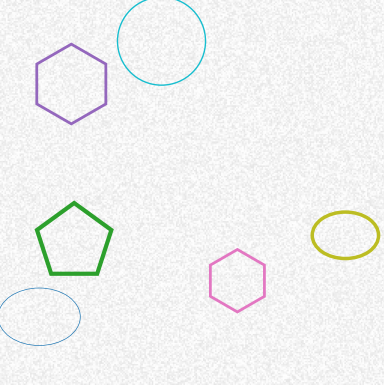[{"shape": "oval", "thickness": 0.5, "radius": 0.53, "center": [0.102, 0.177]}, {"shape": "pentagon", "thickness": 3, "radius": 0.51, "center": [0.193, 0.371]}, {"shape": "hexagon", "thickness": 2, "radius": 0.52, "center": [0.185, 0.782]}, {"shape": "hexagon", "thickness": 2, "radius": 0.41, "center": [0.617, 0.271]}, {"shape": "oval", "thickness": 2.5, "radius": 0.43, "center": [0.897, 0.389]}, {"shape": "circle", "thickness": 1, "radius": 0.57, "center": [0.42, 0.893]}]